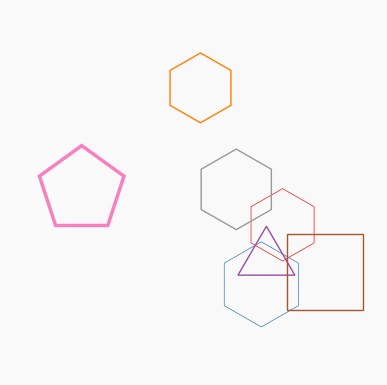[{"shape": "hexagon", "thickness": 0.5, "radius": 0.47, "center": [0.729, 0.416]}, {"shape": "hexagon", "thickness": 0.5, "radius": 0.55, "center": [0.674, 0.261]}, {"shape": "triangle", "thickness": 1, "radius": 0.42, "center": [0.688, 0.328]}, {"shape": "hexagon", "thickness": 1, "radius": 0.45, "center": [0.517, 0.772]}, {"shape": "square", "thickness": 1, "radius": 0.49, "center": [0.838, 0.293]}, {"shape": "pentagon", "thickness": 2.5, "radius": 0.57, "center": [0.211, 0.507]}, {"shape": "hexagon", "thickness": 1, "radius": 0.52, "center": [0.61, 0.508]}]